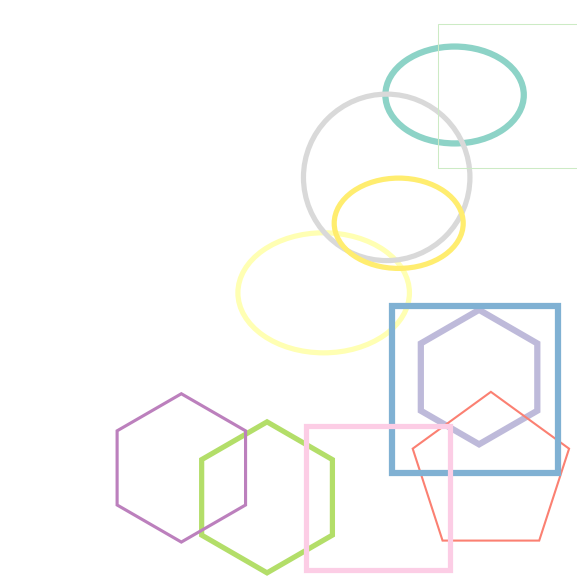[{"shape": "oval", "thickness": 3, "radius": 0.6, "center": [0.787, 0.835]}, {"shape": "oval", "thickness": 2.5, "radius": 0.74, "center": [0.56, 0.492]}, {"shape": "hexagon", "thickness": 3, "radius": 0.58, "center": [0.83, 0.346]}, {"shape": "pentagon", "thickness": 1, "radius": 0.71, "center": [0.85, 0.178]}, {"shape": "square", "thickness": 3, "radius": 0.72, "center": [0.822, 0.325]}, {"shape": "hexagon", "thickness": 2.5, "radius": 0.65, "center": [0.462, 0.138]}, {"shape": "square", "thickness": 2.5, "radius": 0.62, "center": [0.655, 0.137]}, {"shape": "circle", "thickness": 2.5, "radius": 0.72, "center": [0.67, 0.692]}, {"shape": "hexagon", "thickness": 1.5, "radius": 0.64, "center": [0.314, 0.189]}, {"shape": "square", "thickness": 0.5, "radius": 0.62, "center": [0.882, 0.833]}, {"shape": "oval", "thickness": 2.5, "radius": 0.56, "center": [0.69, 0.613]}]